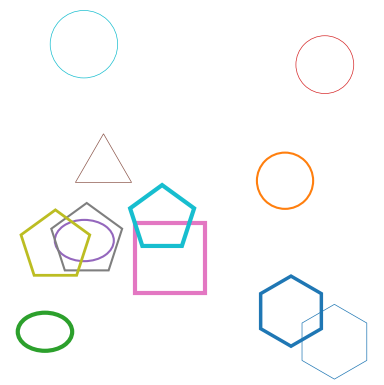[{"shape": "hexagon", "thickness": 2.5, "radius": 0.46, "center": [0.756, 0.192]}, {"shape": "hexagon", "thickness": 0.5, "radius": 0.49, "center": [0.869, 0.112]}, {"shape": "circle", "thickness": 1.5, "radius": 0.37, "center": [0.74, 0.531]}, {"shape": "oval", "thickness": 3, "radius": 0.35, "center": [0.117, 0.138]}, {"shape": "circle", "thickness": 0.5, "radius": 0.38, "center": [0.844, 0.832]}, {"shape": "oval", "thickness": 1.5, "radius": 0.38, "center": [0.219, 0.375]}, {"shape": "triangle", "thickness": 0.5, "radius": 0.42, "center": [0.269, 0.568]}, {"shape": "square", "thickness": 3, "radius": 0.45, "center": [0.441, 0.329]}, {"shape": "pentagon", "thickness": 1.5, "radius": 0.48, "center": [0.225, 0.376]}, {"shape": "pentagon", "thickness": 2, "radius": 0.47, "center": [0.144, 0.361]}, {"shape": "circle", "thickness": 0.5, "radius": 0.44, "center": [0.218, 0.885]}, {"shape": "pentagon", "thickness": 3, "radius": 0.44, "center": [0.421, 0.432]}]